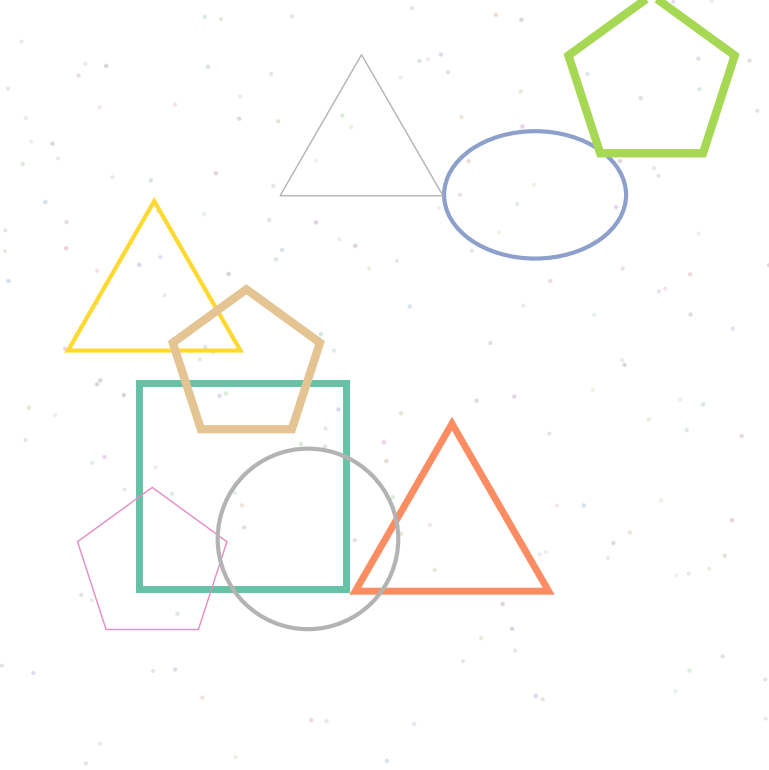[{"shape": "square", "thickness": 2.5, "radius": 0.67, "center": [0.315, 0.369]}, {"shape": "triangle", "thickness": 2.5, "radius": 0.73, "center": [0.587, 0.305]}, {"shape": "oval", "thickness": 1.5, "radius": 0.59, "center": [0.695, 0.747]}, {"shape": "pentagon", "thickness": 0.5, "radius": 0.51, "center": [0.198, 0.265]}, {"shape": "pentagon", "thickness": 3, "radius": 0.57, "center": [0.846, 0.893]}, {"shape": "triangle", "thickness": 1.5, "radius": 0.65, "center": [0.2, 0.609]}, {"shape": "pentagon", "thickness": 3, "radius": 0.5, "center": [0.32, 0.524]}, {"shape": "circle", "thickness": 1.5, "radius": 0.59, "center": [0.4, 0.3]}, {"shape": "triangle", "thickness": 0.5, "radius": 0.61, "center": [0.47, 0.807]}]